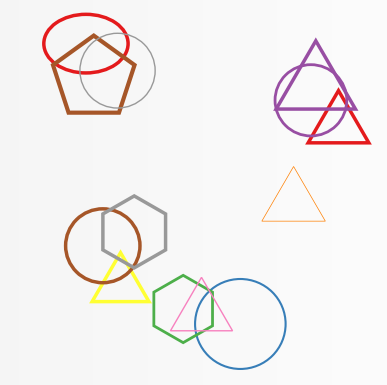[{"shape": "oval", "thickness": 2.5, "radius": 0.54, "center": [0.222, 0.887]}, {"shape": "triangle", "thickness": 2.5, "radius": 0.45, "center": [0.874, 0.674]}, {"shape": "circle", "thickness": 1.5, "radius": 0.58, "center": [0.62, 0.159]}, {"shape": "hexagon", "thickness": 2, "radius": 0.44, "center": [0.473, 0.197]}, {"shape": "circle", "thickness": 2, "radius": 0.46, "center": [0.802, 0.739]}, {"shape": "triangle", "thickness": 2.5, "radius": 0.59, "center": [0.815, 0.776]}, {"shape": "triangle", "thickness": 0.5, "radius": 0.47, "center": [0.758, 0.473]}, {"shape": "triangle", "thickness": 2.5, "radius": 0.42, "center": [0.311, 0.259]}, {"shape": "pentagon", "thickness": 3, "radius": 0.55, "center": [0.242, 0.797]}, {"shape": "circle", "thickness": 2.5, "radius": 0.48, "center": [0.265, 0.362]}, {"shape": "triangle", "thickness": 1, "radius": 0.46, "center": [0.52, 0.187]}, {"shape": "hexagon", "thickness": 2.5, "radius": 0.47, "center": [0.346, 0.398]}, {"shape": "circle", "thickness": 1, "radius": 0.49, "center": [0.303, 0.816]}]